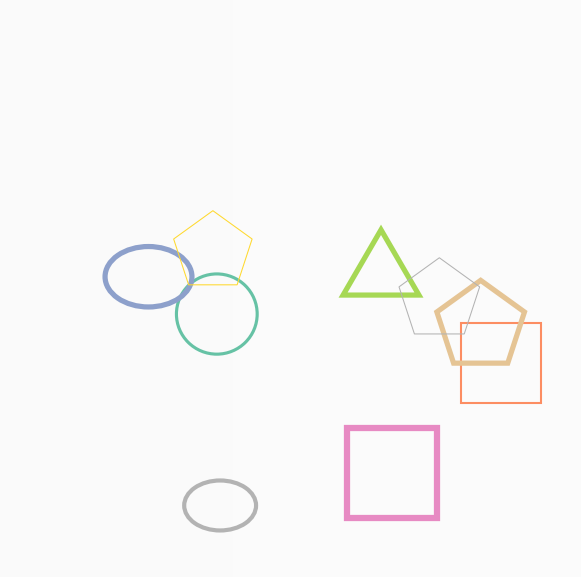[{"shape": "circle", "thickness": 1.5, "radius": 0.35, "center": [0.373, 0.455]}, {"shape": "square", "thickness": 1, "radius": 0.34, "center": [0.862, 0.37]}, {"shape": "oval", "thickness": 2.5, "radius": 0.37, "center": [0.255, 0.52]}, {"shape": "square", "thickness": 3, "radius": 0.39, "center": [0.674, 0.18]}, {"shape": "triangle", "thickness": 2.5, "radius": 0.38, "center": [0.656, 0.526]}, {"shape": "pentagon", "thickness": 0.5, "radius": 0.35, "center": [0.366, 0.563]}, {"shape": "pentagon", "thickness": 2.5, "radius": 0.4, "center": [0.827, 0.434]}, {"shape": "pentagon", "thickness": 0.5, "radius": 0.36, "center": [0.756, 0.48]}, {"shape": "oval", "thickness": 2, "radius": 0.31, "center": [0.379, 0.124]}]